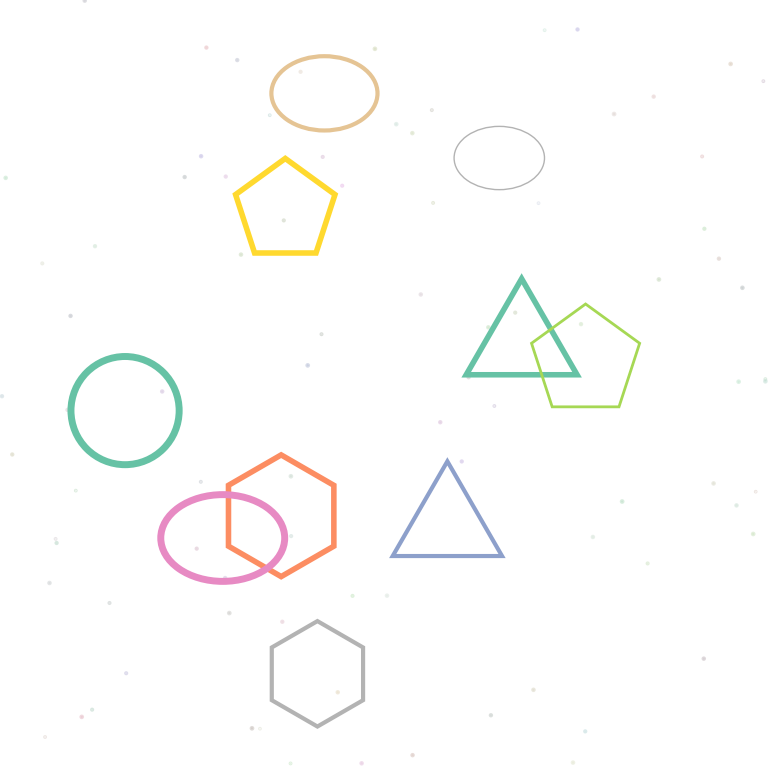[{"shape": "circle", "thickness": 2.5, "radius": 0.35, "center": [0.162, 0.467]}, {"shape": "triangle", "thickness": 2, "radius": 0.42, "center": [0.677, 0.555]}, {"shape": "hexagon", "thickness": 2, "radius": 0.4, "center": [0.365, 0.33]}, {"shape": "triangle", "thickness": 1.5, "radius": 0.41, "center": [0.581, 0.319]}, {"shape": "oval", "thickness": 2.5, "radius": 0.4, "center": [0.289, 0.301]}, {"shape": "pentagon", "thickness": 1, "radius": 0.37, "center": [0.76, 0.531]}, {"shape": "pentagon", "thickness": 2, "radius": 0.34, "center": [0.371, 0.726]}, {"shape": "oval", "thickness": 1.5, "radius": 0.34, "center": [0.421, 0.879]}, {"shape": "hexagon", "thickness": 1.5, "radius": 0.34, "center": [0.412, 0.125]}, {"shape": "oval", "thickness": 0.5, "radius": 0.29, "center": [0.648, 0.795]}]